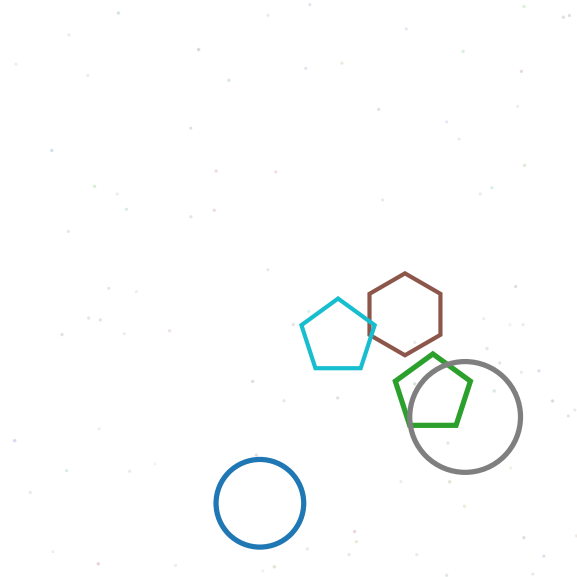[{"shape": "circle", "thickness": 2.5, "radius": 0.38, "center": [0.45, 0.128]}, {"shape": "pentagon", "thickness": 2.5, "radius": 0.34, "center": [0.75, 0.318]}, {"shape": "hexagon", "thickness": 2, "radius": 0.35, "center": [0.701, 0.455]}, {"shape": "circle", "thickness": 2.5, "radius": 0.48, "center": [0.805, 0.277]}, {"shape": "pentagon", "thickness": 2, "radius": 0.33, "center": [0.585, 0.415]}]